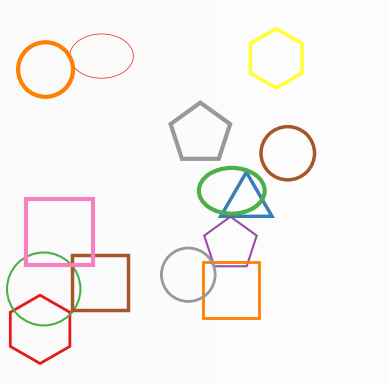[{"shape": "hexagon", "thickness": 2, "radius": 0.44, "center": [0.103, 0.145]}, {"shape": "oval", "thickness": 0.5, "radius": 0.41, "center": [0.262, 0.854]}, {"shape": "triangle", "thickness": 2.5, "radius": 0.38, "center": [0.636, 0.476]}, {"shape": "circle", "thickness": 1.5, "radius": 0.47, "center": [0.113, 0.249]}, {"shape": "oval", "thickness": 3, "radius": 0.42, "center": [0.598, 0.504]}, {"shape": "pentagon", "thickness": 1.5, "radius": 0.36, "center": [0.595, 0.366]}, {"shape": "circle", "thickness": 3, "radius": 0.35, "center": [0.118, 0.819]}, {"shape": "square", "thickness": 2, "radius": 0.36, "center": [0.597, 0.246]}, {"shape": "hexagon", "thickness": 2.5, "radius": 0.38, "center": [0.713, 0.848]}, {"shape": "circle", "thickness": 2.5, "radius": 0.35, "center": [0.743, 0.602]}, {"shape": "square", "thickness": 2.5, "radius": 0.36, "center": [0.258, 0.267]}, {"shape": "square", "thickness": 3, "radius": 0.43, "center": [0.154, 0.398]}, {"shape": "circle", "thickness": 2, "radius": 0.35, "center": [0.486, 0.286]}, {"shape": "pentagon", "thickness": 3, "radius": 0.4, "center": [0.517, 0.653]}]